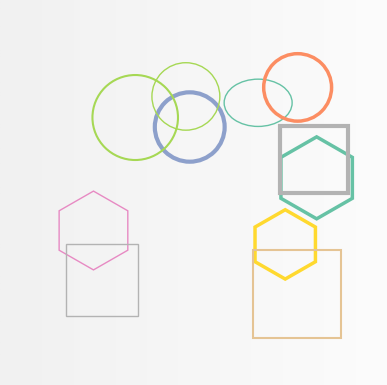[{"shape": "hexagon", "thickness": 2.5, "radius": 0.53, "center": [0.817, 0.538]}, {"shape": "oval", "thickness": 1, "radius": 0.44, "center": [0.666, 0.733]}, {"shape": "circle", "thickness": 2.5, "radius": 0.44, "center": [0.768, 0.773]}, {"shape": "circle", "thickness": 3, "radius": 0.45, "center": [0.49, 0.67]}, {"shape": "hexagon", "thickness": 1, "radius": 0.51, "center": [0.241, 0.401]}, {"shape": "circle", "thickness": 1, "radius": 0.44, "center": [0.48, 0.749]}, {"shape": "circle", "thickness": 1.5, "radius": 0.55, "center": [0.349, 0.695]}, {"shape": "hexagon", "thickness": 2.5, "radius": 0.45, "center": [0.736, 0.365]}, {"shape": "square", "thickness": 1.5, "radius": 0.57, "center": [0.767, 0.235]}, {"shape": "square", "thickness": 1, "radius": 0.47, "center": [0.263, 0.273]}, {"shape": "square", "thickness": 3, "radius": 0.44, "center": [0.811, 0.585]}]